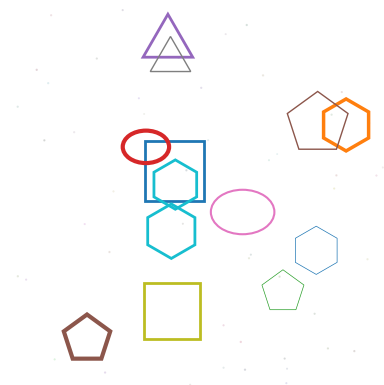[{"shape": "square", "thickness": 2, "radius": 0.39, "center": [0.454, 0.556]}, {"shape": "hexagon", "thickness": 0.5, "radius": 0.31, "center": [0.821, 0.35]}, {"shape": "hexagon", "thickness": 2.5, "radius": 0.34, "center": [0.899, 0.675]}, {"shape": "pentagon", "thickness": 0.5, "radius": 0.29, "center": [0.735, 0.242]}, {"shape": "oval", "thickness": 3, "radius": 0.3, "center": [0.379, 0.619]}, {"shape": "triangle", "thickness": 2, "radius": 0.37, "center": [0.436, 0.889]}, {"shape": "pentagon", "thickness": 3, "radius": 0.32, "center": [0.226, 0.12]}, {"shape": "pentagon", "thickness": 1, "radius": 0.41, "center": [0.825, 0.68]}, {"shape": "oval", "thickness": 1.5, "radius": 0.41, "center": [0.63, 0.449]}, {"shape": "triangle", "thickness": 1, "radius": 0.3, "center": [0.443, 0.845]}, {"shape": "square", "thickness": 2, "radius": 0.36, "center": [0.447, 0.193]}, {"shape": "hexagon", "thickness": 2, "radius": 0.32, "center": [0.455, 0.521]}, {"shape": "hexagon", "thickness": 2, "radius": 0.35, "center": [0.445, 0.399]}]